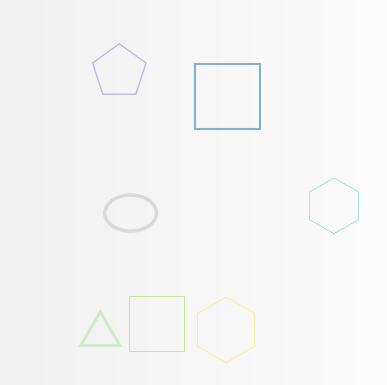[{"shape": "hexagon", "thickness": 0.5, "radius": 0.36, "center": [0.862, 0.466]}, {"shape": "pentagon", "thickness": 1, "radius": 0.36, "center": [0.308, 0.814]}, {"shape": "square", "thickness": 1.5, "radius": 0.42, "center": [0.586, 0.749]}, {"shape": "square", "thickness": 0.5, "radius": 0.36, "center": [0.404, 0.16]}, {"shape": "oval", "thickness": 2.5, "radius": 0.33, "center": [0.337, 0.447]}, {"shape": "triangle", "thickness": 2, "radius": 0.29, "center": [0.259, 0.132]}, {"shape": "hexagon", "thickness": 0.5, "radius": 0.43, "center": [0.584, 0.143]}]